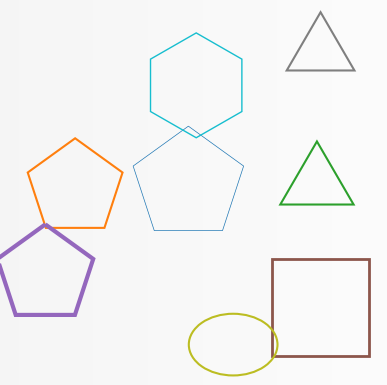[{"shape": "pentagon", "thickness": 0.5, "radius": 0.75, "center": [0.486, 0.522]}, {"shape": "pentagon", "thickness": 1.5, "radius": 0.64, "center": [0.194, 0.512]}, {"shape": "triangle", "thickness": 1.5, "radius": 0.55, "center": [0.818, 0.523]}, {"shape": "pentagon", "thickness": 3, "radius": 0.65, "center": [0.117, 0.287]}, {"shape": "square", "thickness": 2, "radius": 0.63, "center": [0.828, 0.201]}, {"shape": "triangle", "thickness": 1.5, "radius": 0.5, "center": [0.827, 0.867]}, {"shape": "oval", "thickness": 1.5, "radius": 0.57, "center": [0.602, 0.105]}, {"shape": "hexagon", "thickness": 1, "radius": 0.68, "center": [0.506, 0.778]}]